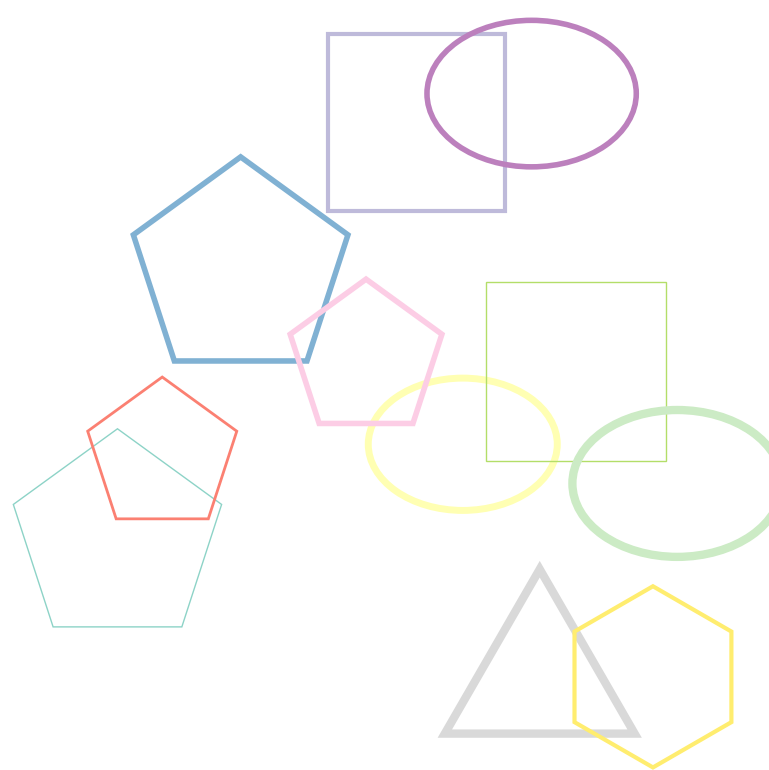[{"shape": "pentagon", "thickness": 0.5, "radius": 0.71, "center": [0.153, 0.301]}, {"shape": "oval", "thickness": 2.5, "radius": 0.61, "center": [0.601, 0.423]}, {"shape": "square", "thickness": 1.5, "radius": 0.57, "center": [0.541, 0.84]}, {"shape": "pentagon", "thickness": 1, "radius": 0.51, "center": [0.211, 0.409]}, {"shape": "pentagon", "thickness": 2, "radius": 0.73, "center": [0.313, 0.65]}, {"shape": "square", "thickness": 0.5, "radius": 0.58, "center": [0.748, 0.518]}, {"shape": "pentagon", "thickness": 2, "radius": 0.52, "center": [0.475, 0.534]}, {"shape": "triangle", "thickness": 3, "radius": 0.71, "center": [0.701, 0.118]}, {"shape": "oval", "thickness": 2, "radius": 0.68, "center": [0.69, 0.878]}, {"shape": "oval", "thickness": 3, "radius": 0.68, "center": [0.88, 0.372]}, {"shape": "hexagon", "thickness": 1.5, "radius": 0.59, "center": [0.848, 0.121]}]